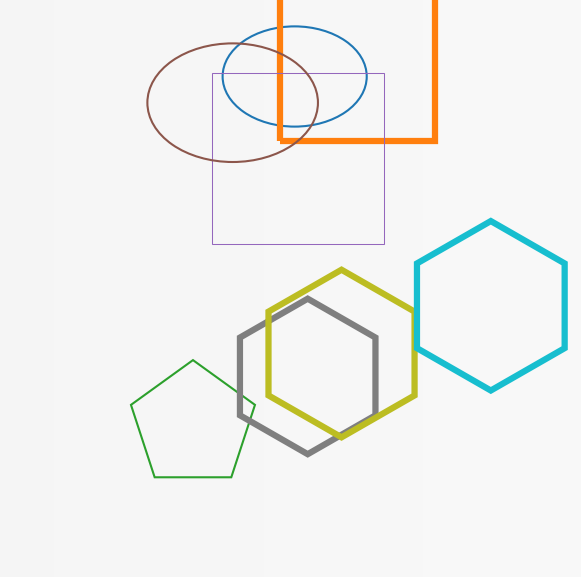[{"shape": "oval", "thickness": 1, "radius": 0.62, "center": [0.507, 0.867]}, {"shape": "square", "thickness": 3, "radius": 0.67, "center": [0.615, 0.888]}, {"shape": "pentagon", "thickness": 1, "radius": 0.56, "center": [0.332, 0.263]}, {"shape": "square", "thickness": 0.5, "radius": 0.74, "center": [0.513, 0.725]}, {"shape": "oval", "thickness": 1, "radius": 0.73, "center": [0.4, 0.821]}, {"shape": "hexagon", "thickness": 3, "radius": 0.67, "center": [0.529, 0.347]}, {"shape": "hexagon", "thickness": 3, "radius": 0.73, "center": [0.588, 0.387]}, {"shape": "hexagon", "thickness": 3, "radius": 0.73, "center": [0.844, 0.47]}]